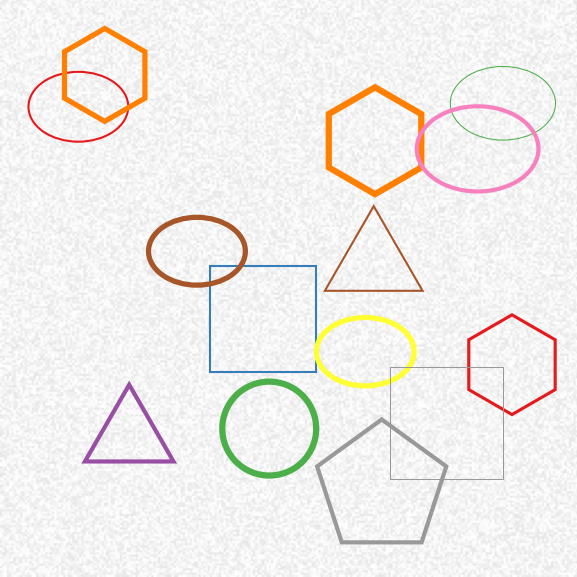[{"shape": "hexagon", "thickness": 1.5, "radius": 0.43, "center": [0.887, 0.368]}, {"shape": "oval", "thickness": 1, "radius": 0.43, "center": [0.136, 0.814]}, {"shape": "square", "thickness": 1, "radius": 0.46, "center": [0.455, 0.446]}, {"shape": "oval", "thickness": 0.5, "radius": 0.46, "center": [0.871, 0.82]}, {"shape": "circle", "thickness": 3, "radius": 0.41, "center": [0.466, 0.257]}, {"shape": "triangle", "thickness": 2, "radius": 0.44, "center": [0.224, 0.244]}, {"shape": "hexagon", "thickness": 3, "radius": 0.46, "center": [0.649, 0.755]}, {"shape": "hexagon", "thickness": 2.5, "radius": 0.4, "center": [0.181, 0.869]}, {"shape": "oval", "thickness": 2.5, "radius": 0.42, "center": [0.632, 0.39]}, {"shape": "triangle", "thickness": 1, "radius": 0.49, "center": [0.647, 0.544]}, {"shape": "oval", "thickness": 2.5, "radius": 0.42, "center": [0.341, 0.564]}, {"shape": "oval", "thickness": 2, "radius": 0.53, "center": [0.827, 0.741]}, {"shape": "square", "thickness": 0.5, "radius": 0.49, "center": [0.773, 0.267]}, {"shape": "pentagon", "thickness": 2, "radius": 0.59, "center": [0.661, 0.155]}]